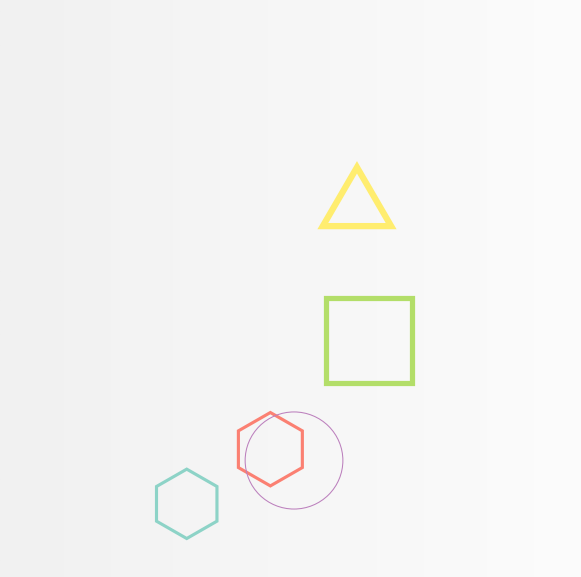[{"shape": "hexagon", "thickness": 1.5, "radius": 0.3, "center": [0.321, 0.127]}, {"shape": "hexagon", "thickness": 1.5, "radius": 0.32, "center": [0.465, 0.221]}, {"shape": "square", "thickness": 2.5, "radius": 0.37, "center": [0.634, 0.41]}, {"shape": "circle", "thickness": 0.5, "radius": 0.42, "center": [0.506, 0.202]}, {"shape": "triangle", "thickness": 3, "radius": 0.34, "center": [0.614, 0.642]}]